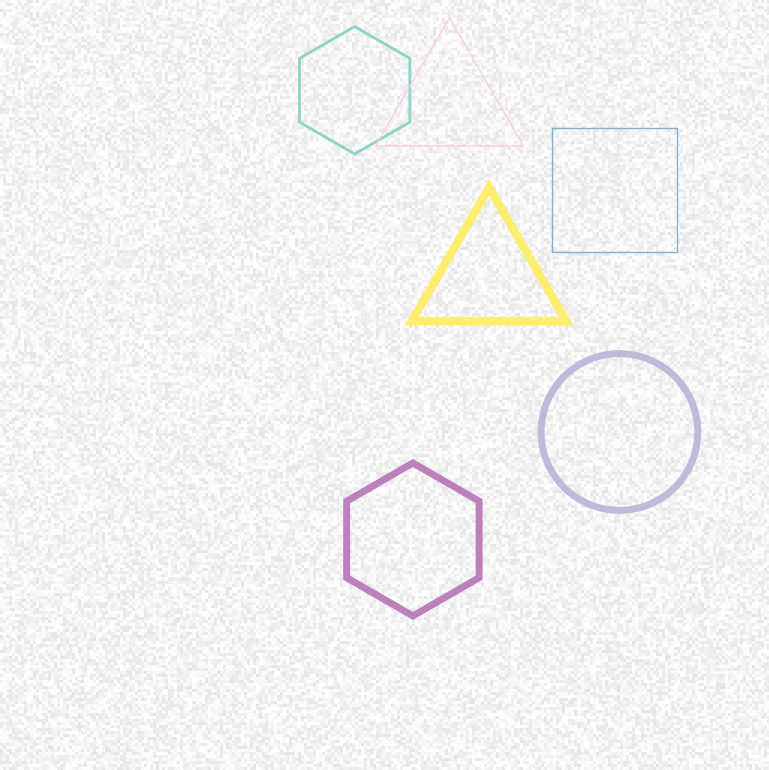[{"shape": "hexagon", "thickness": 1, "radius": 0.41, "center": [0.461, 0.883]}, {"shape": "circle", "thickness": 2.5, "radius": 0.51, "center": [0.804, 0.439]}, {"shape": "square", "thickness": 0.5, "radius": 0.41, "center": [0.798, 0.753]}, {"shape": "triangle", "thickness": 0.5, "radius": 0.56, "center": [0.584, 0.866]}, {"shape": "hexagon", "thickness": 2.5, "radius": 0.5, "center": [0.536, 0.299]}, {"shape": "triangle", "thickness": 3, "radius": 0.58, "center": [0.635, 0.641]}]